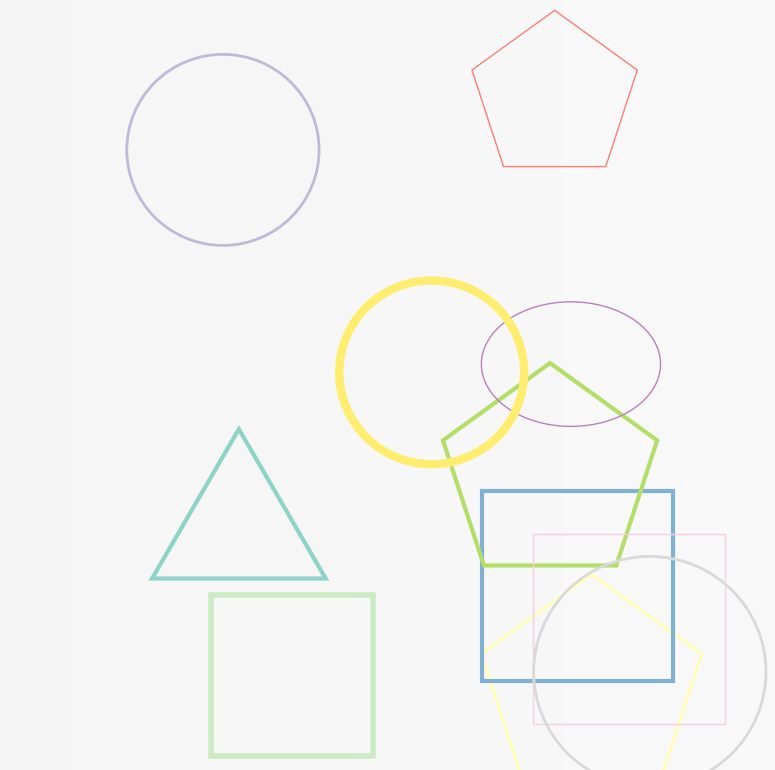[{"shape": "triangle", "thickness": 1.5, "radius": 0.65, "center": [0.308, 0.313]}, {"shape": "pentagon", "thickness": 1, "radius": 0.75, "center": [0.763, 0.105]}, {"shape": "circle", "thickness": 1, "radius": 0.62, "center": [0.288, 0.805]}, {"shape": "pentagon", "thickness": 0.5, "radius": 0.56, "center": [0.716, 0.874]}, {"shape": "square", "thickness": 1.5, "radius": 0.62, "center": [0.745, 0.238]}, {"shape": "pentagon", "thickness": 1.5, "radius": 0.73, "center": [0.71, 0.383]}, {"shape": "square", "thickness": 0.5, "radius": 0.62, "center": [0.811, 0.183]}, {"shape": "circle", "thickness": 1, "radius": 0.75, "center": [0.838, 0.128]}, {"shape": "oval", "thickness": 0.5, "radius": 0.58, "center": [0.737, 0.527]}, {"shape": "square", "thickness": 2, "radius": 0.52, "center": [0.377, 0.123]}, {"shape": "circle", "thickness": 3, "radius": 0.6, "center": [0.557, 0.516]}]